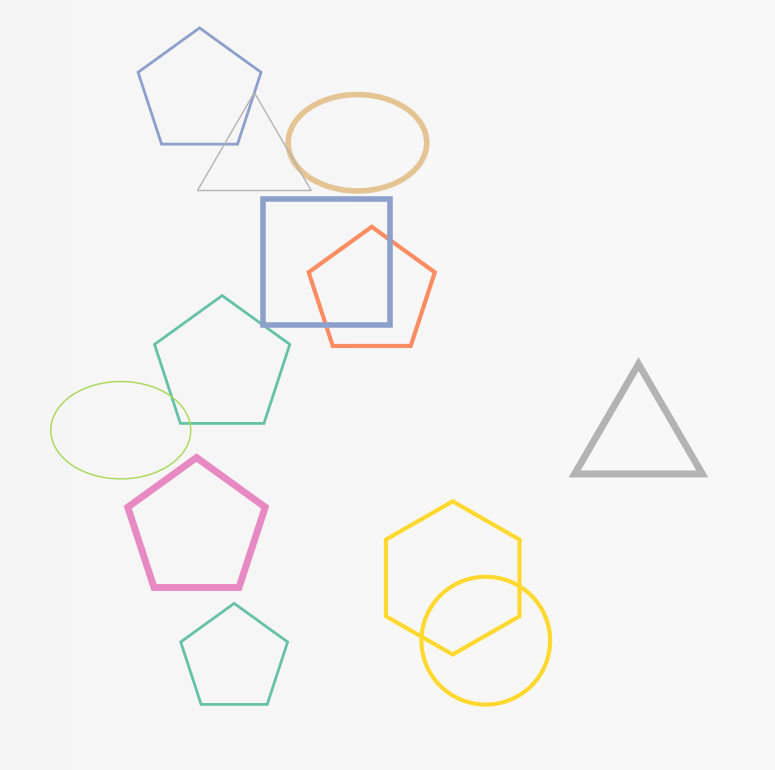[{"shape": "pentagon", "thickness": 1, "radius": 0.46, "center": [0.287, 0.524]}, {"shape": "pentagon", "thickness": 1, "radius": 0.36, "center": [0.302, 0.144]}, {"shape": "pentagon", "thickness": 1.5, "radius": 0.43, "center": [0.48, 0.62]}, {"shape": "pentagon", "thickness": 1, "radius": 0.42, "center": [0.258, 0.88]}, {"shape": "square", "thickness": 2, "radius": 0.41, "center": [0.421, 0.66]}, {"shape": "pentagon", "thickness": 2.5, "radius": 0.47, "center": [0.254, 0.313]}, {"shape": "oval", "thickness": 0.5, "radius": 0.45, "center": [0.156, 0.441]}, {"shape": "hexagon", "thickness": 1.5, "radius": 0.5, "center": [0.584, 0.249]}, {"shape": "circle", "thickness": 1.5, "radius": 0.42, "center": [0.627, 0.168]}, {"shape": "oval", "thickness": 2, "radius": 0.45, "center": [0.461, 0.815]}, {"shape": "triangle", "thickness": 0.5, "radius": 0.42, "center": [0.328, 0.795]}, {"shape": "triangle", "thickness": 2.5, "radius": 0.48, "center": [0.824, 0.432]}]